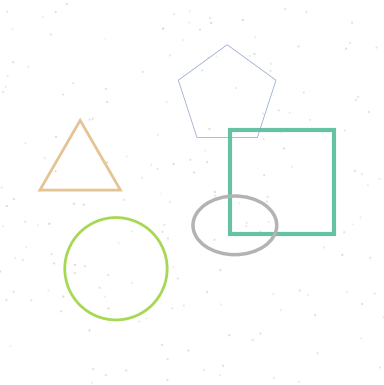[{"shape": "square", "thickness": 3, "radius": 0.68, "center": [0.733, 0.527]}, {"shape": "pentagon", "thickness": 0.5, "radius": 0.67, "center": [0.59, 0.75]}, {"shape": "circle", "thickness": 2, "radius": 0.66, "center": [0.301, 0.302]}, {"shape": "triangle", "thickness": 2, "radius": 0.6, "center": [0.208, 0.567]}, {"shape": "oval", "thickness": 2.5, "radius": 0.54, "center": [0.61, 0.415]}]